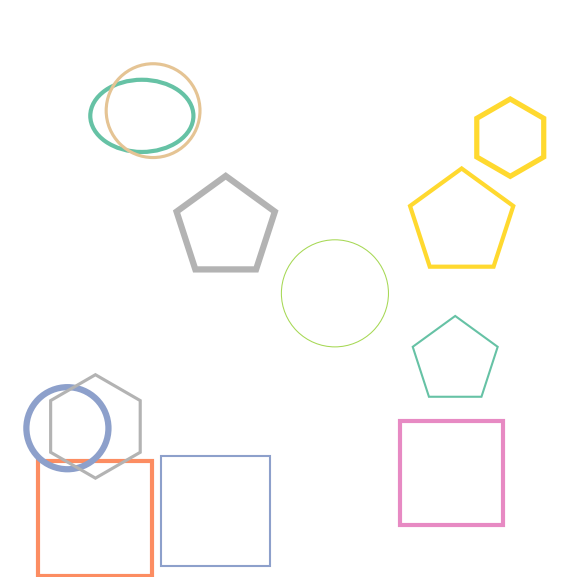[{"shape": "oval", "thickness": 2, "radius": 0.45, "center": [0.246, 0.799]}, {"shape": "pentagon", "thickness": 1, "radius": 0.39, "center": [0.788, 0.375]}, {"shape": "square", "thickness": 2, "radius": 0.5, "center": [0.164, 0.102]}, {"shape": "circle", "thickness": 3, "radius": 0.36, "center": [0.117, 0.258]}, {"shape": "square", "thickness": 1, "radius": 0.47, "center": [0.373, 0.114]}, {"shape": "square", "thickness": 2, "radius": 0.45, "center": [0.782, 0.18]}, {"shape": "circle", "thickness": 0.5, "radius": 0.46, "center": [0.58, 0.491]}, {"shape": "pentagon", "thickness": 2, "radius": 0.47, "center": [0.799, 0.613]}, {"shape": "hexagon", "thickness": 2.5, "radius": 0.33, "center": [0.884, 0.761]}, {"shape": "circle", "thickness": 1.5, "radius": 0.41, "center": [0.265, 0.808]}, {"shape": "hexagon", "thickness": 1.5, "radius": 0.45, "center": [0.165, 0.261]}, {"shape": "pentagon", "thickness": 3, "radius": 0.45, "center": [0.391, 0.605]}]